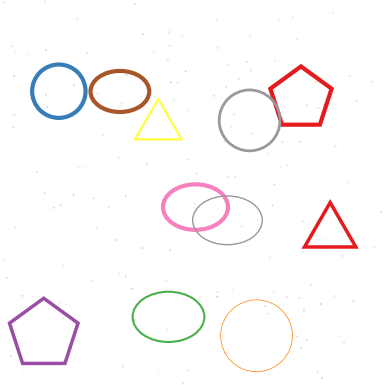[{"shape": "triangle", "thickness": 2.5, "radius": 0.39, "center": [0.858, 0.397]}, {"shape": "pentagon", "thickness": 3, "radius": 0.42, "center": [0.782, 0.744]}, {"shape": "circle", "thickness": 3, "radius": 0.35, "center": [0.153, 0.763]}, {"shape": "oval", "thickness": 1.5, "radius": 0.47, "center": [0.438, 0.177]}, {"shape": "pentagon", "thickness": 2.5, "radius": 0.47, "center": [0.114, 0.132]}, {"shape": "circle", "thickness": 0.5, "radius": 0.47, "center": [0.666, 0.128]}, {"shape": "triangle", "thickness": 1.5, "radius": 0.35, "center": [0.411, 0.673]}, {"shape": "oval", "thickness": 3, "radius": 0.38, "center": [0.311, 0.762]}, {"shape": "oval", "thickness": 3, "radius": 0.42, "center": [0.508, 0.462]}, {"shape": "circle", "thickness": 2, "radius": 0.4, "center": [0.648, 0.687]}, {"shape": "oval", "thickness": 1, "radius": 0.45, "center": [0.591, 0.428]}]